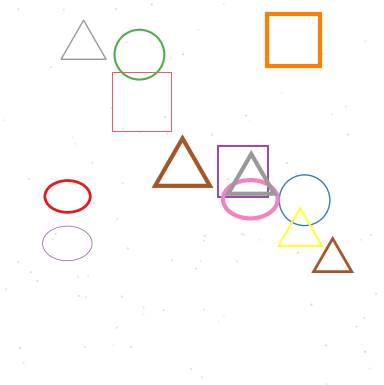[{"shape": "square", "thickness": 0.5, "radius": 0.39, "center": [0.368, 0.737]}, {"shape": "oval", "thickness": 2, "radius": 0.29, "center": [0.176, 0.49]}, {"shape": "circle", "thickness": 1, "radius": 0.33, "center": [0.791, 0.48]}, {"shape": "circle", "thickness": 1.5, "radius": 0.32, "center": [0.362, 0.858]}, {"shape": "square", "thickness": 1.5, "radius": 0.33, "center": [0.631, 0.555]}, {"shape": "oval", "thickness": 0.5, "radius": 0.32, "center": [0.175, 0.368]}, {"shape": "square", "thickness": 3, "radius": 0.34, "center": [0.763, 0.896]}, {"shape": "triangle", "thickness": 1.5, "radius": 0.33, "center": [0.78, 0.394]}, {"shape": "triangle", "thickness": 3, "radius": 0.41, "center": [0.474, 0.558]}, {"shape": "triangle", "thickness": 2, "radius": 0.29, "center": [0.864, 0.323]}, {"shape": "oval", "thickness": 3, "radius": 0.36, "center": [0.65, 0.483]}, {"shape": "triangle", "thickness": 3, "radius": 0.34, "center": [0.653, 0.531]}, {"shape": "triangle", "thickness": 1, "radius": 0.34, "center": [0.217, 0.88]}]